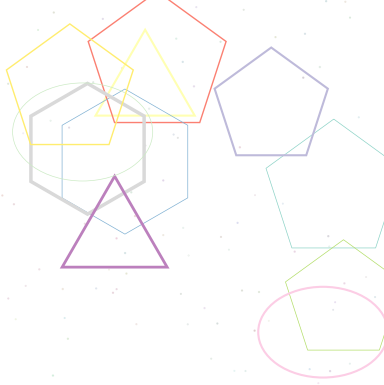[{"shape": "pentagon", "thickness": 0.5, "radius": 0.93, "center": [0.867, 0.506]}, {"shape": "triangle", "thickness": 1.5, "radius": 0.74, "center": [0.377, 0.774]}, {"shape": "pentagon", "thickness": 1.5, "radius": 0.77, "center": [0.704, 0.722]}, {"shape": "pentagon", "thickness": 1, "radius": 0.94, "center": [0.408, 0.834]}, {"shape": "hexagon", "thickness": 0.5, "radius": 0.94, "center": [0.324, 0.58]}, {"shape": "pentagon", "thickness": 0.5, "radius": 0.79, "center": [0.892, 0.219]}, {"shape": "oval", "thickness": 1.5, "radius": 0.84, "center": [0.839, 0.137]}, {"shape": "hexagon", "thickness": 2.5, "radius": 0.85, "center": [0.227, 0.614]}, {"shape": "triangle", "thickness": 2, "radius": 0.79, "center": [0.298, 0.385]}, {"shape": "oval", "thickness": 0.5, "radius": 0.91, "center": [0.215, 0.657]}, {"shape": "pentagon", "thickness": 1, "radius": 0.87, "center": [0.181, 0.765]}]